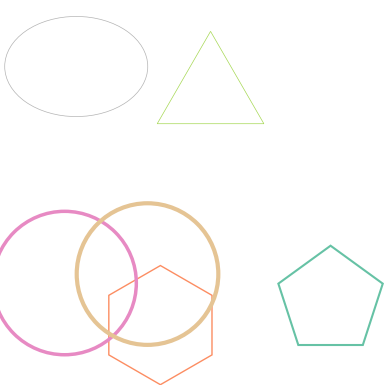[{"shape": "pentagon", "thickness": 1.5, "radius": 0.71, "center": [0.859, 0.219]}, {"shape": "hexagon", "thickness": 1, "radius": 0.77, "center": [0.417, 0.156]}, {"shape": "circle", "thickness": 2.5, "radius": 0.93, "center": [0.168, 0.265]}, {"shape": "triangle", "thickness": 0.5, "radius": 0.8, "center": [0.547, 0.759]}, {"shape": "circle", "thickness": 3, "radius": 0.92, "center": [0.383, 0.288]}, {"shape": "oval", "thickness": 0.5, "radius": 0.93, "center": [0.198, 0.827]}]